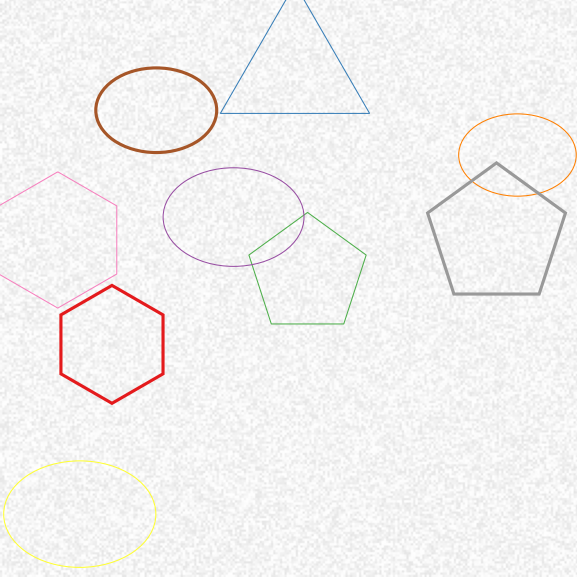[{"shape": "hexagon", "thickness": 1.5, "radius": 0.51, "center": [0.194, 0.403]}, {"shape": "triangle", "thickness": 0.5, "radius": 0.75, "center": [0.511, 0.877]}, {"shape": "pentagon", "thickness": 0.5, "radius": 0.53, "center": [0.533, 0.525]}, {"shape": "oval", "thickness": 0.5, "radius": 0.61, "center": [0.404, 0.623]}, {"shape": "oval", "thickness": 0.5, "radius": 0.51, "center": [0.896, 0.731]}, {"shape": "oval", "thickness": 0.5, "radius": 0.66, "center": [0.138, 0.109]}, {"shape": "oval", "thickness": 1.5, "radius": 0.52, "center": [0.271, 0.808]}, {"shape": "hexagon", "thickness": 0.5, "radius": 0.59, "center": [0.1, 0.584]}, {"shape": "pentagon", "thickness": 1.5, "radius": 0.63, "center": [0.86, 0.592]}]